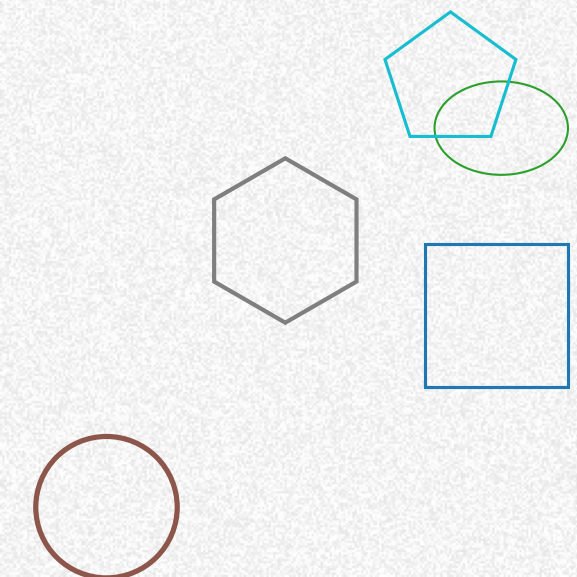[{"shape": "square", "thickness": 1.5, "radius": 0.62, "center": [0.86, 0.453]}, {"shape": "oval", "thickness": 1, "radius": 0.58, "center": [0.868, 0.777]}, {"shape": "circle", "thickness": 2.5, "radius": 0.61, "center": [0.184, 0.121]}, {"shape": "hexagon", "thickness": 2, "radius": 0.71, "center": [0.494, 0.583]}, {"shape": "pentagon", "thickness": 1.5, "radius": 0.6, "center": [0.78, 0.859]}]